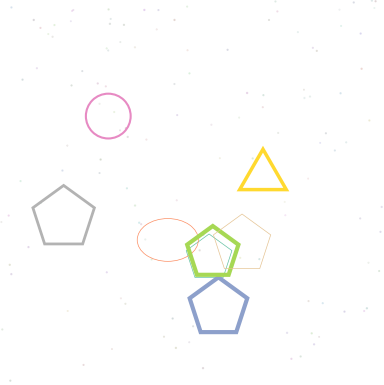[{"shape": "pentagon", "thickness": 0.5, "radius": 0.31, "center": [0.543, 0.33]}, {"shape": "oval", "thickness": 0.5, "radius": 0.4, "center": [0.436, 0.377]}, {"shape": "pentagon", "thickness": 3, "radius": 0.39, "center": [0.567, 0.201]}, {"shape": "circle", "thickness": 1.5, "radius": 0.29, "center": [0.281, 0.699]}, {"shape": "pentagon", "thickness": 3, "radius": 0.35, "center": [0.553, 0.343]}, {"shape": "triangle", "thickness": 2.5, "radius": 0.35, "center": [0.683, 0.542]}, {"shape": "pentagon", "thickness": 0.5, "radius": 0.39, "center": [0.629, 0.366]}, {"shape": "pentagon", "thickness": 2, "radius": 0.42, "center": [0.165, 0.434]}]